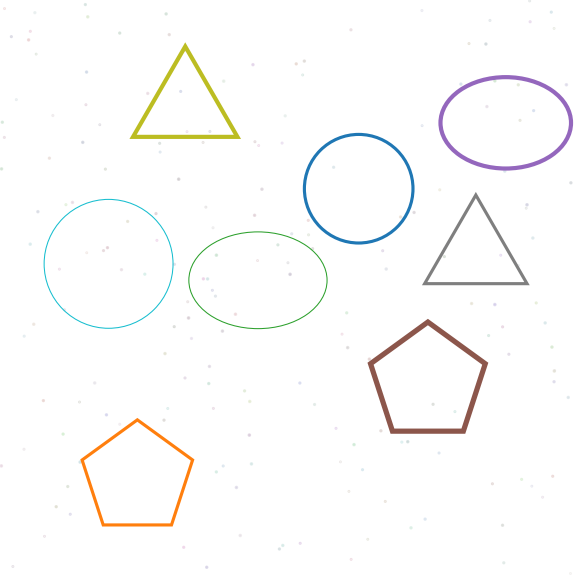[{"shape": "circle", "thickness": 1.5, "radius": 0.47, "center": [0.621, 0.672]}, {"shape": "pentagon", "thickness": 1.5, "radius": 0.5, "center": [0.238, 0.172]}, {"shape": "oval", "thickness": 0.5, "radius": 0.6, "center": [0.447, 0.514]}, {"shape": "oval", "thickness": 2, "radius": 0.57, "center": [0.876, 0.786]}, {"shape": "pentagon", "thickness": 2.5, "radius": 0.52, "center": [0.741, 0.337]}, {"shape": "triangle", "thickness": 1.5, "radius": 0.51, "center": [0.824, 0.559]}, {"shape": "triangle", "thickness": 2, "radius": 0.52, "center": [0.321, 0.814]}, {"shape": "circle", "thickness": 0.5, "radius": 0.56, "center": [0.188, 0.542]}]